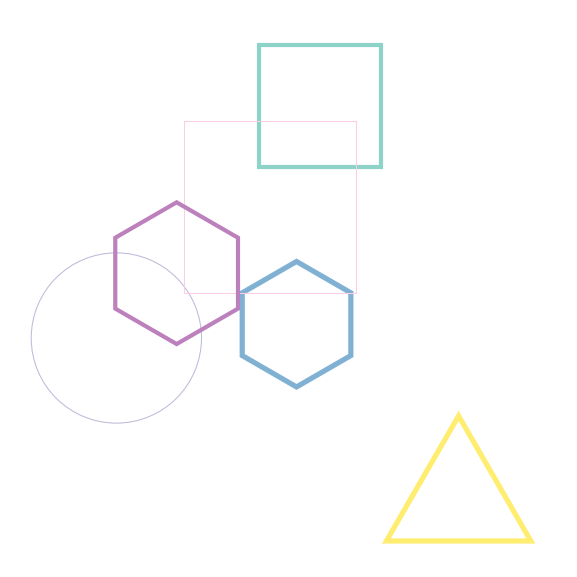[{"shape": "square", "thickness": 2, "radius": 0.53, "center": [0.554, 0.815]}, {"shape": "circle", "thickness": 0.5, "radius": 0.74, "center": [0.201, 0.414]}, {"shape": "hexagon", "thickness": 2.5, "radius": 0.54, "center": [0.513, 0.438]}, {"shape": "square", "thickness": 0.5, "radius": 0.74, "center": [0.468, 0.641]}, {"shape": "hexagon", "thickness": 2, "radius": 0.61, "center": [0.306, 0.526]}, {"shape": "triangle", "thickness": 2.5, "radius": 0.72, "center": [0.794, 0.135]}]